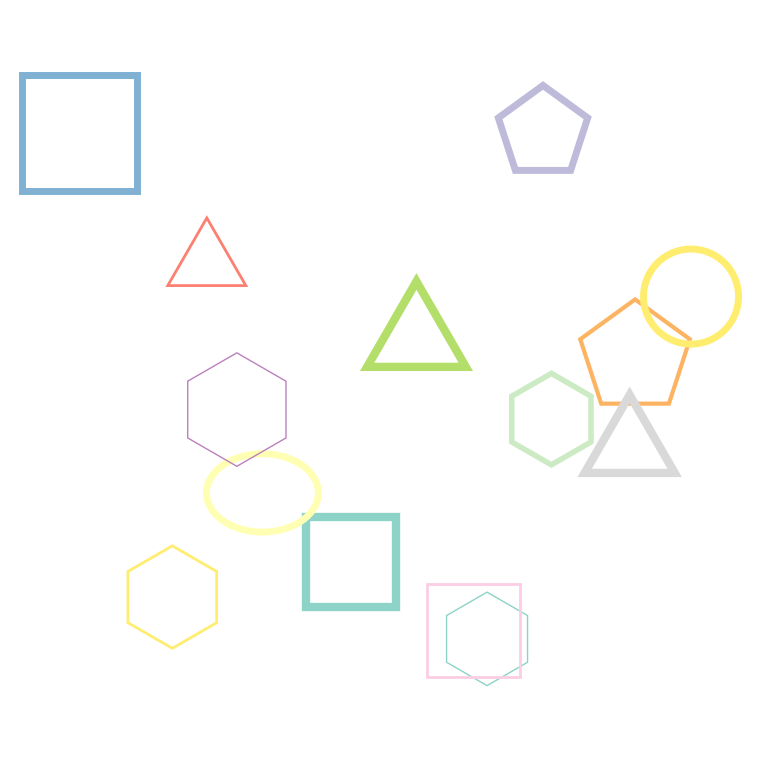[{"shape": "hexagon", "thickness": 0.5, "radius": 0.3, "center": [0.633, 0.17]}, {"shape": "square", "thickness": 3, "radius": 0.29, "center": [0.456, 0.27]}, {"shape": "oval", "thickness": 2.5, "radius": 0.36, "center": [0.341, 0.36]}, {"shape": "pentagon", "thickness": 2.5, "radius": 0.31, "center": [0.705, 0.828]}, {"shape": "triangle", "thickness": 1, "radius": 0.29, "center": [0.269, 0.658]}, {"shape": "square", "thickness": 2.5, "radius": 0.37, "center": [0.104, 0.827]}, {"shape": "pentagon", "thickness": 1.5, "radius": 0.37, "center": [0.825, 0.536]}, {"shape": "triangle", "thickness": 3, "radius": 0.37, "center": [0.541, 0.561]}, {"shape": "square", "thickness": 1, "radius": 0.3, "center": [0.615, 0.181]}, {"shape": "triangle", "thickness": 3, "radius": 0.34, "center": [0.818, 0.42]}, {"shape": "hexagon", "thickness": 0.5, "radius": 0.37, "center": [0.308, 0.468]}, {"shape": "hexagon", "thickness": 2, "radius": 0.3, "center": [0.716, 0.456]}, {"shape": "circle", "thickness": 2.5, "radius": 0.31, "center": [0.897, 0.615]}, {"shape": "hexagon", "thickness": 1, "radius": 0.33, "center": [0.224, 0.225]}]